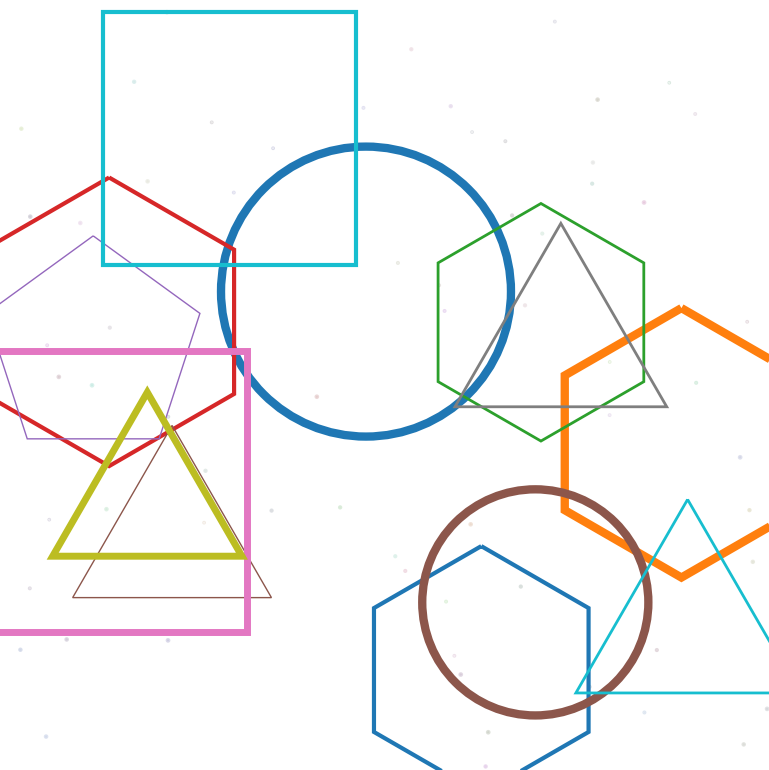[{"shape": "hexagon", "thickness": 1.5, "radius": 0.8, "center": [0.625, 0.13]}, {"shape": "circle", "thickness": 3, "radius": 0.94, "center": [0.475, 0.621]}, {"shape": "hexagon", "thickness": 3, "radius": 0.87, "center": [0.885, 0.425]}, {"shape": "hexagon", "thickness": 1, "radius": 0.77, "center": [0.703, 0.581]}, {"shape": "hexagon", "thickness": 1.5, "radius": 0.94, "center": [0.142, 0.582]}, {"shape": "pentagon", "thickness": 0.5, "radius": 0.73, "center": [0.121, 0.548]}, {"shape": "triangle", "thickness": 0.5, "radius": 0.75, "center": [0.223, 0.298]}, {"shape": "circle", "thickness": 3, "radius": 0.73, "center": [0.695, 0.218]}, {"shape": "square", "thickness": 2.5, "radius": 0.91, "center": [0.139, 0.362]}, {"shape": "triangle", "thickness": 1, "radius": 0.79, "center": [0.728, 0.551]}, {"shape": "triangle", "thickness": 2.5, "radius": 0.71, "center": [0.191, 0.349]}, {"shape": "triangle", "thickness": 1, "radius": 0.84, "center": [0.893, 0.184]}, {"shape": "square", "thickness": 1.5, "radius": 0.82, "center": [0.298, 0.82]}]